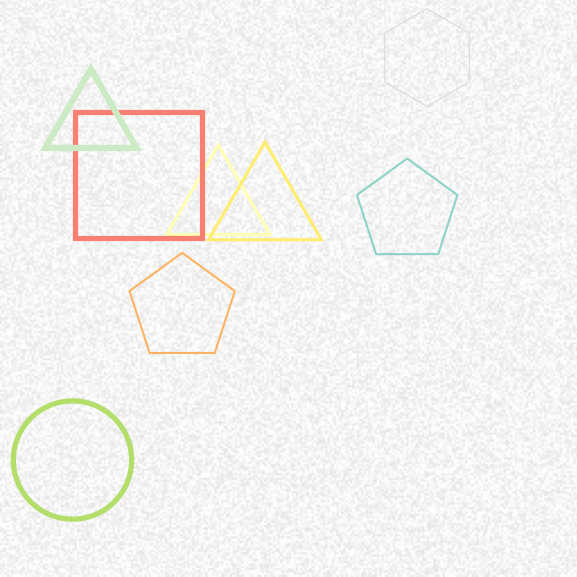[{"shape": "pentagon", "thickness": 1, "radius": 0.46, "center": [0.705, 0.633]}, {"shape": "triangle", "thickness": 1.5, "radius": 0.52, "center": [0.378, 0.645]}, {"shape": "square", "thickness": 2.5, "radius": 0.55, "center": [0.24, 0.696]}, {"shape": "pentagon", "thickness": 1, "radius": 0.48, "center": [0.315, 0.465]}, {"shape": "circle", "thickness": 2.5, "radius": 0.51, "center": [0.126, 0.203]}, {"shape": "hexagon", "thickness": 0.5, "radius": 0.42, "center": [0.739, 0.9]}, {"shape": "triangle", "thickness": 3, "radius": 0.46, "center": [0.157, 0.789]}, {"shape": "triangle", "thickness": 1.5, "radius": 0.56, "center": [0.459, 0.64]}]